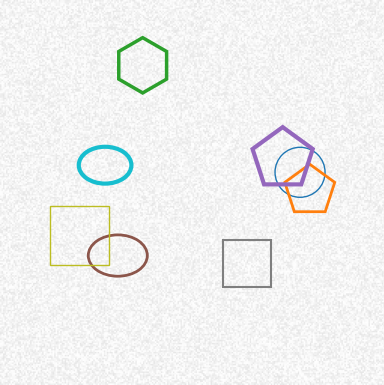[{"shape": "circle", "thickness": 1, "radius": 0.32, "center": [0.779, 0.553]}, {"shape": "pentagon", "thickness": 2, "radius": 0.34, "center": [0.805, 0.505]}, {"shape": "hexagon", "thickness": 2.5, "radius": 0.36, "center": [0.371, 0.83]}, {"shape": "pentagon", "thickness": 3, "radius": 0.41, "center": [0.734, 0.588]}, {"shape": "oval", "thickness": 2, "radius": 0.38, "center": [0.306, 0.336]}, {"shape": "square", "thickness": 1.5, "radius": 0.31, "center": [0.641, 0.315]}, {"shape": "square", "thickness": 1, "radius": 0.38, "center": [0.207, 0.389]}, {"shape": "oval", "thickness": 3, "radius": 0.34, "center": [0.273, 0.571]}]